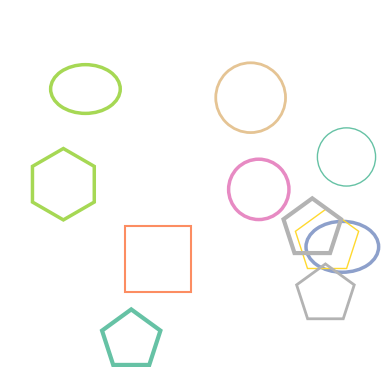[{"shape": "circle", "thickness": 1, "radius": 0.38, "center": [0.9, 0.592]}, {"shape": "pentagon", "thickness": 3, "radius": 0.4, "center": [0.341, 0.117]}, {"shape": "square", "thickness": 1.5, "radius": 0.43, "center": [0.41, 0.327]}, {"shape": "oval", "thickness": 2.5, "radius": 0.47, "center": [0.889, 0.359]}, {"shape": "circle", "thickness": 2.5, "radius": 0.39, "center": [0.672, 0.508]}, {"shape": "hexagon", "thickness": 2.5, "radius": 0.46, "center": [0.165, 0.522]}, {"shape": "oval", "thickness": 2.5, "radius": 0.45, "center": [0.222, 0.769]}, {"shape": "pentagon", "thickness": 1, "radius": 0.43, "center": [0.849, 0.373]}, {"shape": "circle", "thickness": 2, "radius": 0.45, "center": [0.651, 0.746]}, {"shape": "pentagon", "thickness": 2, "radius": 0.39, "center": [0.845, 0.236]}, {"shape": "pentagon", "thickness": 3, "radius": 0.39, "center": [0.811, 0.406]}]